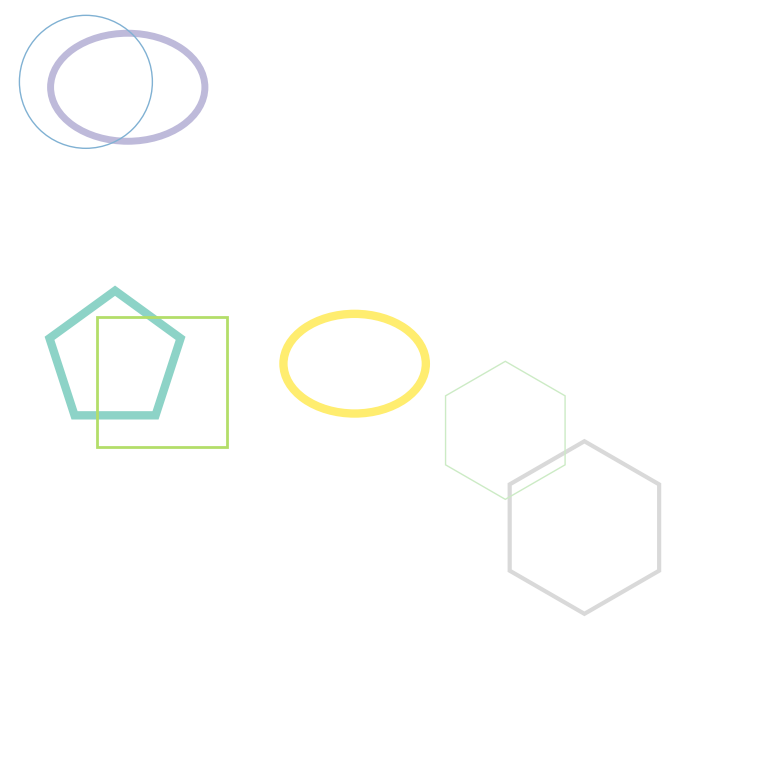[{"shape": "pentagon", "thickness": 3, "radius": 0.45, "center": [0.149, 0.533]}, {"shape": "oval", "thickness": 2.5, "radius": 0.5, "center": [0.166, 0.887]}, {"shape": "circle", "thickness": 0.5, "radius": 0.43, "center": [0.112, 0.894]}, {"shape": "square", "thickness": 1, "radius": 0.42, "center": [0.21, 0.504]}, {"shape": "hexagon", "thickness": 1.5, "radius": 0.56, "center": [0.759, 0.315]}, {"shape": "hexagon", "thickness": 0.5, "radius": 0.45, "center": [0.656, 0.441]}, {"shape": "oval", "thickness": 3, "radius": 0.46, "center": [0.461, 0.528]}]